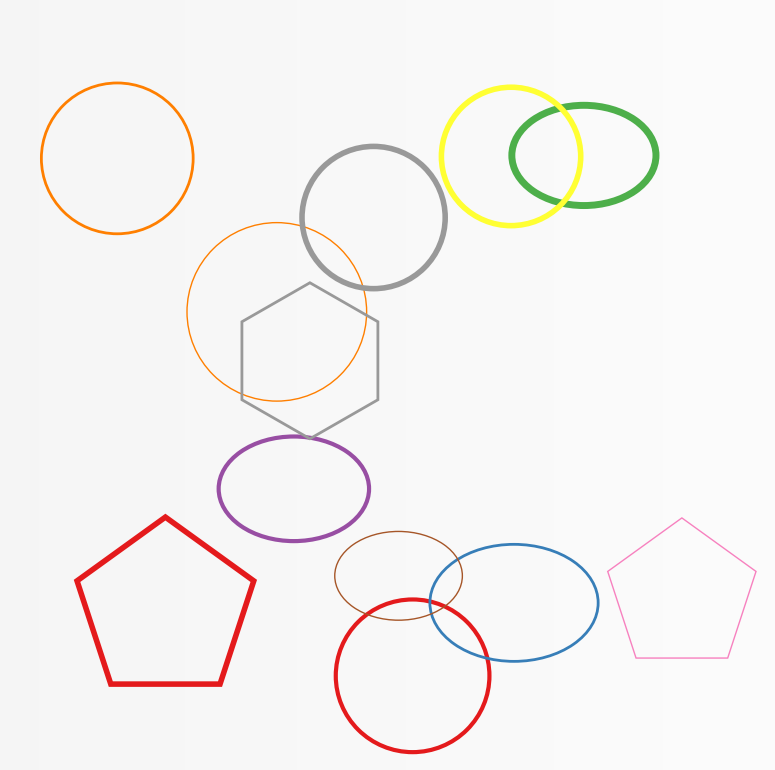[{"shape": "circle", "thickness": 1.5, "radius": 0.5, "center": [0.532, 0.122]}, {"shape": "pentagon", "thickness": 2, "radius": 0.6, "center": [0.213, 0.209]}, {"shape": "oval", "thickness": 1, "radius": 0.54, "center": [0.663, 0.217]}, {"shape": "oval", "thickness": 2.5, "radius": 0.46, "center": [0.753, 0.798]}, {"shape": "oval", "thickness": 1.5, "radius": 0.49, "center": [0.379, 0.365]}, {"shape": "circle", "thickness": 0.5, "radius": 0.58, "center": [0.357, 0.595]}, {"shape": "circle", "thickness": 1, "radius": 0.49, "center": [0.151, 0.794]}, {"shape": "circle", "thickness": 2, "radius": 0.45, "center": [0.659, 0.797]}, {"shape": "oval", "thickness": 0.5, "radius": 0.41, "center": [0.514, 0.252]}, {"shape": "pentagon", "thickness": 0.5, "radius": 0.5, "center": [0.88, 0.227]}, {"shape": "hexagon", "thickness": 1, "radius": 0.51, "center": [0.4, 0.531]}, {"shape": "circle", "thickness": 2, "radius": 0.46, "center": [0.482, 0.717]}]